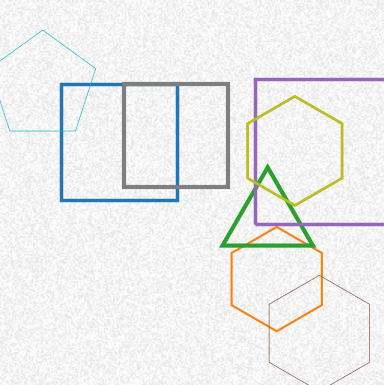[{"shape": "square", "thickness": 2.5, "radius": 0.75, "center": [0.309, 0.631]}, {"shape": "hexagon", "thickness": 1.5, "radius": 0.68, "center": [0.719, 0.275]}, {"shape": "triangle", "thickness": 3, "radius": 0.68, "center": [0.695, 0.43]}, {"shape": "square", "thickness": 2.5, "radius": 0.94, "center": [0.852, 0.606]}, {"shape": "hexagon", "thickness": 0.5, "radius": 0.75, "center": [0.829, 0.134]}, {"shape": "square", "thickness": 3, "radius": 0.67, "center": [0.457, 0.649]}, {"shape": "hexagon", "thickness": 2, "radius": 0.71, "center": [0.766, 0.608]}, {"shape": "pentagon", "thickness": 0.5, "radius": 0.73, "center": [0.111, 0.777]}]